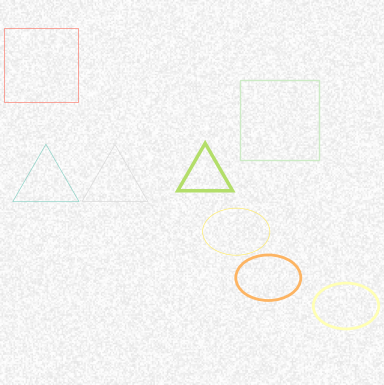[{"shape": "triangle", "thickness": 0.5, "radius": 0.5, "center": [0.119, 0.526]}, {"shape": "oval", "thickness": 2, "radius": 0.43, "center": [0.899, 0.205]}, {"shape": "square", "thickness": 0.5, "radius": 0.48, "center": [0.106, 0.831]}, {"shape": "oval", "thickness": 2, "radius": 0.42, "center": [0.697, 0.279]}, {"shape": "triangle", "thickness": 2.5, "radius": 0.41, "center": [0.533, 0.546]}, {"shape": "triangle", "thickness": 0.5, "radius": 0.49, "center": [0.299, 0.526]}, {"shape": "square", "thickness": 1, "radius": 0.52, "center": [0.726, 0.689]}, {"shape": "oval", "thickness": 0.5, "radius": 0.44, "center": [0.614, 0.398]}]